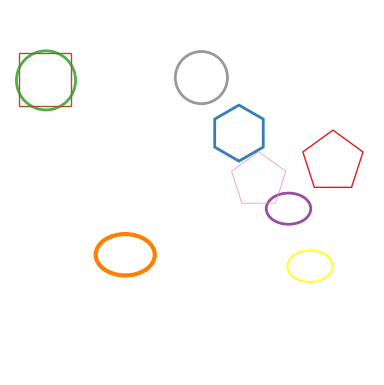[{"shape": "pentagon", "thickness": 1, "radius": 0.41, "center": [0.865, 0.58]}, {"shape": "hexagon", "thickness": 2, "radius": 0.36, "center": [0.621, 0.654]}, {"shape": "circle", "thickness": 2, "radius": 0.38, "center": [0.119, 0.791]}, {"shape": "oval", "thickness": 2, "radius": 0.29, "center": [0.749, 0.458]}, {"shape": "oval", "thickness": 3, "radius": 0.38, "center": [0.325, 0.338]}, {"shape": "oval", "thickness": 1.5, "radius": 0.29, "center": [0.805, 0.309]}, {"shape": "square", "thickness": 1, "radius": 0.34, "center": [0.117, 0.794]}, {"shape": "pentagon", "thickness": 0.5, "radius": 0.37, "center": [0.672, 0.532]}, {"shape": "circle", "thickness": 2, "radius": 0.34, "center": [0.523, 0.798]}]